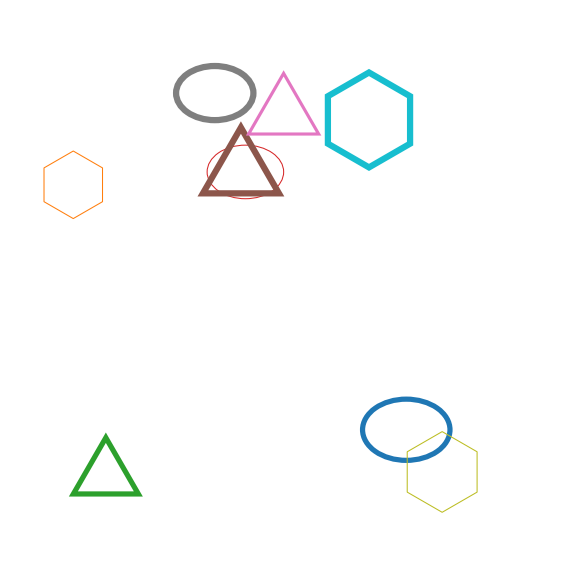[{"shape": "oval", "thickness": 2.5, "radius": 0.38, "center": [0.703, 0.255]}, {"shape": "hexagon", "thickness": 0.5, "radius": 0.29, "center": [0.127, 0.679]}, {"shape": "triangle", "thickness": 2.5, "radius": 0.32, "center": [0.183, 0.176]}, {"shape": "oval", "thickness": 0.5, "radius": 0.33, "center": [0.425, 0.701]}, {"shape": "triangle", "thickness": 3, "radius": 0.38, "center": [0.417, 0.702]}, {"shape": "triangle", "thickness": 1.5, "radius": 0.35, "center": [0.491, 0.802]}, {"shape": "oval", "thickness": 3, "radius": 0.33, "center": [0.372, 0.838]}, {"shape": "hexagon", "thickness": 0.5, "radius": 0.35, "center": [0.766, 0.182]}, {"shape": "hexagon", "thickness": 3, "radius": 0.41, "center": [0.639, 0.791]}]